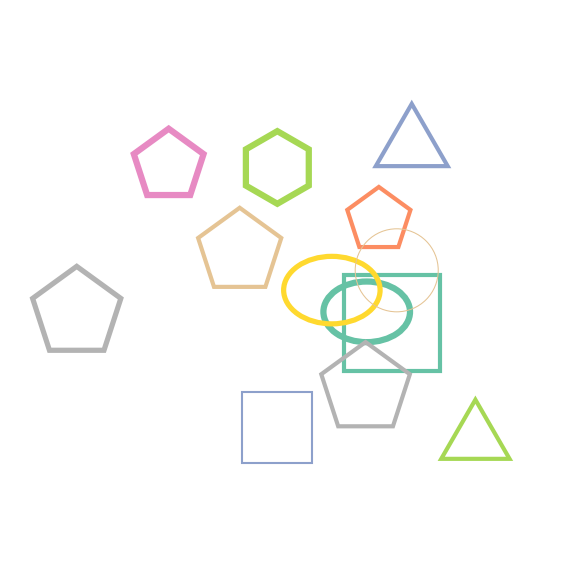[{"shape": "oval", "thickness": 3, "radius": 0.37, "center": [0.635, 0.459]}, {"shape": "square", "thickness": 2, "radius": 0.42, "center": [0.678, 0.439]}, {"shape": "pentagon", "thickness": 2, "radius": 0.29, "center": [0.656, 0.618]}, {"shape": "square", "thickness": 1, "radius": 0.31, "center": [0.48, 0.259]}, {"shape": "triangle", "thickness": 2, "radius": 0.36, "center": [0.713, 0.747]}, {"shape": "pentagon", "thickness": 3, "radius": 0.32, "center": [0.292, 0.713]}, {"shape": "hexagon", "thickness": 3, "radius": 0.31, "center": [0.48, 0.709]}, {"shape": "triangle", "thickness": 2, "radius": 0.34, "center": [0.823, 0.239]}, {"shape": "oval", "thickness": 2.5, "radius": 0.42, "center": [0.575, 0.497]}, {"shape": "pentagon", "thickness": 2, "radius": 0.38, "center": [0.415, 0.564]}, {"shape": "circle", "thickness": 0.5, "radius": 0.36, "center": [0.687, 0.531]}, {"shape": "pentagon", "thickness": 2.5, "radius": 0.4, "center": [0.133, 0.458]}, {"shape": "pentagon", "thickness": 2, "radius": 0.4, "center": [0.633, 0.326]}]